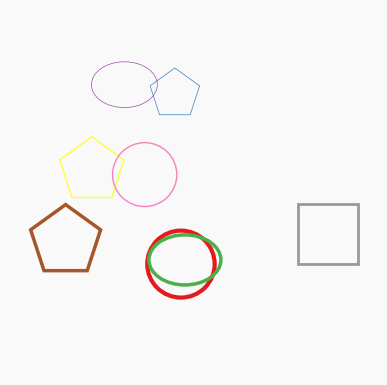[{"shape": "circle", "thickness": 3, "radius": 0.43, "center": [0.467, 0.314]}, {"shape": "pentagon", "thickness": 0.5, "radius": 0.34, "center": [0.451, 0.756]}, {"shape": "oval", "thickness": 2.5, "radius": 0.46, "center": [0.477, 0.325]}, {"shape": "oval", "thickness": 0.5, "radius": 0.43, "center": [0.321, 0.78]}, {"shape": "pentagon", "thickness": 1, "radius": 0.44, "center": [0.237, 0.558]}, {"shape": "pentagon", "thickness": 2.5, "radius": 0.47, "center": [0.169, 0.374]}, {"shape": "circle", "thickness": 1, "radius": 0.41, "center": [0.373, 0.546]}, {"shape": "square", "thickness": 2, "radius": 0.39, "center": [0.846, 0.392]}]